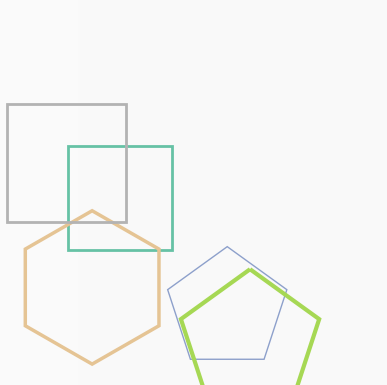[{"shape": "square", "thickness": 2, "radius": 0.67, "center": [0.309, 0.485]}, {"shape": "pentagon", "thickness": 1, "radius": 0.81, "center": [0.586, 0.198]}, {"shape": "pentagon", "thickness": 3, "radius": 0.94, "center": [0.645, 0.113]}, {"shape": "hexagon", "thickness": 2.5, "radius": 1.0, "center": [0.238, 0.253]}, {"shape": "square", "thickness": 2, "radius": 0.77, "center": [0.171, 0.577]}]